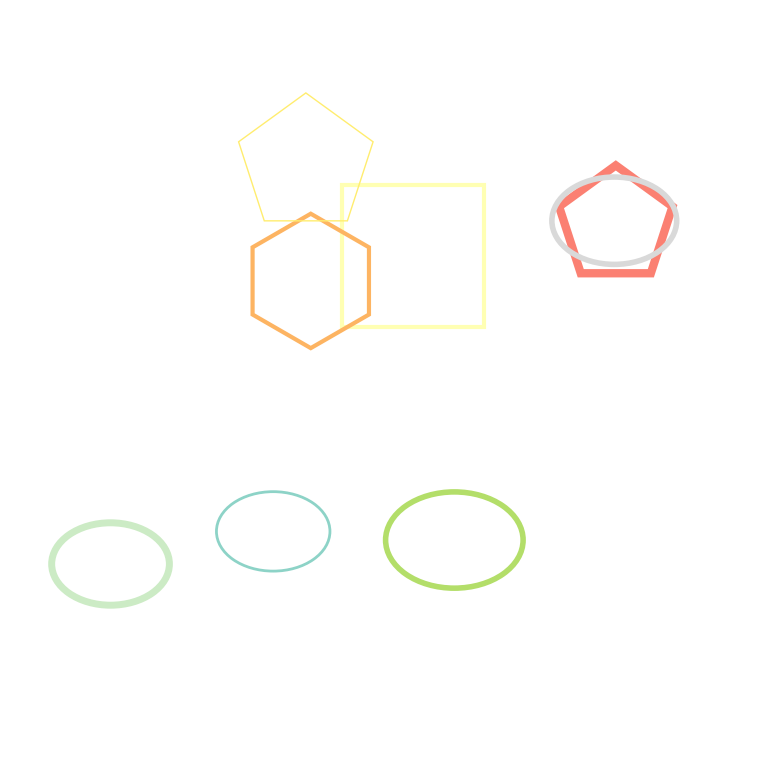[{"shape": "oval", "thickness": 1, "radius": 0.37, "center": [0.355, 0.31]}, {"shape": "square", "thickness": 1.5, "radius": 0.46, "center": [0.536, 0.668]}, {"shape": "pentagon", "thickness": 3, "radius": 0.39, "center": [0.8, 0.708]}, {"shape": "hexagon", "thickness": 1.5, "radius": 0.44, "center": [0.404, 0.635]}, {"shape": "oval", "thickness": 2, "radius": 0.45, "center": [0.59, 0.299]}, {"shape": "oval", "thickness": 2, "radius": 0.41, "center": [0.798, 0.713]}, {"shape": "oval", "thickness": 2.5, "radius": 0.38, "center": [0.144, 0.268]}, {"shape": "pentagon", "thickness": 0.5, "radius": 0.46, "center": [0.397, 0.787]}]